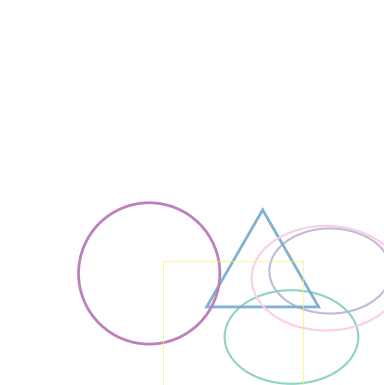[{"shape": "oval", "thickness": 1.5, "radius": 0.87, "center": [0.757, 0.125]}, {"shape": "oval", "thickness": 1.5, "radius": 0.79, "center": [0.858, 0.296]}, {"shape": "triangle", "thickness": 2, "radius": 0.84, "center": [0.682, 0.287]}, {"shape": "oval", "thickness": 1.5, "radius": 0.97, "center": [0.847, 0.277]}, {"shape": "circle", "thickness": 2, "radius": 0.92, "center": [0.388, 0.29]}, {"shape": "square", "thickness": 0.5, "radius": 0.91, "center": [0.606, 0.14]}]